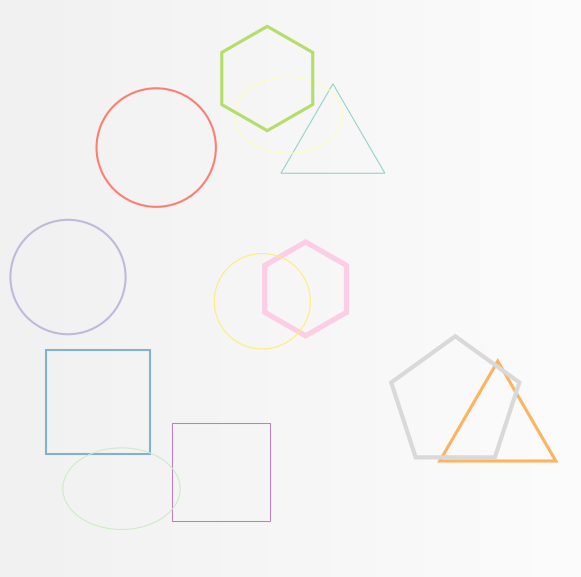[{"shape": "triangle", "thickness": 0.5, "radius": 0.52, "center": [0.573, 0.751]}, {"shape": "oval", "thickness": 0.5, "radius": 0.47, "center": [0.496, 0.799]}, {"shape": "circle", "thickness": 1, "radius": 0.5, "center": [0.117, 0.519]}, {"shape": "circle", "thickness": 1, "radius": 0.51, "center": [0.269, 0.744]}, {"shape": "square", "thickness": 1, "radius": 0.45, "center": [0.169, 0.303]}, {"shape": "triangle", "thickness": 1.5, "radius": 0.58, "center": [0.856, 0.258]}, {"shape": "hexagon", "thickness": 1.5, "radius": 0.45, "center": [0.46, 0.863]}, {"shape": "hexagon", "thickness": 2.5, "radius": 0.41, "center": [0.526, 0.499]}, {"shape": "pentagon", "thickness": 2, "radius": 0.58, "center": [0.783, 0.301]}, {"shape": "square", "thickness": 0.5, "radius": 0.42, "center": [0.38, 0.183]}, {"shape": "oval", "thickness": 0.5, "radius": 0.5, "center": [0.209, 0.153]}, {"shape": "circle", "thickness": 0.5, "radius": 0.41, "center": [0.451, 0.477]}]